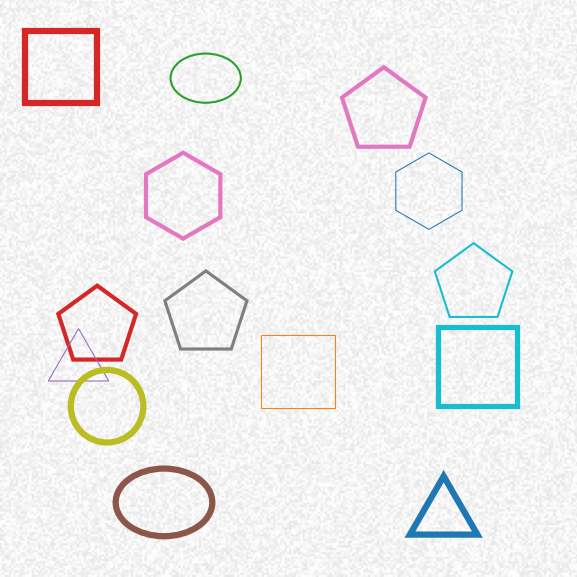[{"shape": "triangle", "thickness": 3, "radius": 0.34, "center": [0.768, 0.107]}, {"shape": "hexagon", "thickness": 0.5, "radius": 0.33, "center": [0.743, 0.668]}, {"shape": "square", "thickness": 0.5, "radius": 0.32, "center": [0.516, 0.356]}, {"shape": "oval", "thickness": 1, "radius": 0.3, "center": [0.356, 0.864]}, {"shape": "pentagon", "thickness": 2, "radius": 0.35, "center": [0.168, 0.434]}, {"shape": "square", "thickness": 3, "radius": 0.31, "center": [0.106, 0.883]}, {"shape": "triangle", "thickness": 0.5, "radius": 0.3, "center": [0.136, 0.37]}, {"shape": "oval", "thickness": 3, "radius": 0.42, "center": [0.284, 0.129]}, {"shape": "hexagon", "thickness": 2, "radius": 0.37, "center": [0.317, 0.66]}, {"shape": "pentagon", "thickness": 2, "radius": 0.38, "center": [0.665, 0.807]}, {"shape": "pentagon", "thickness": 1.5, "radius": 0.37, "center": [0.357, 0.455]}, {"shape": "circle", "thickness": 3, "radius": 0.31, "center": [0.185, 0.296]}, {"shape": "pentagon", "thickness": 1, "radius": 0.35, "center": [0.82, 0.507]}, {"shape": "square", "thickness": 2.5, "radius": 0.34, "center": [0.828, 0.365]}]